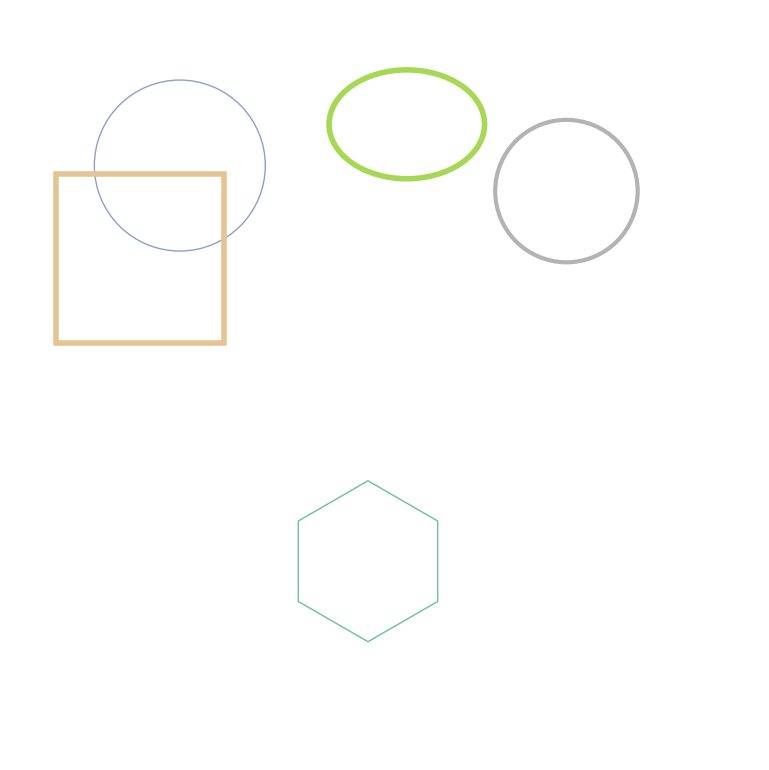[{"shape": "hexagon", "thickness": 0.5, "radius": 0.52, "center": [0.478, 0.271]}, {"shape": "circle", "thickness": 0.5, "radius": 0.56, "center": [0.234, 0.785]}, {"shape": "oval", "thickness": 2, "radius": 0.5, "center": [0.528, 0.839]}, {"shape": "square", "thickness": 2, "radius": 0.55, "center": [0.182, 0.664]}, {"shape": "circle", "thickness": 1.5, "radius": 0.46, "center": [0.736, 0.752]}]